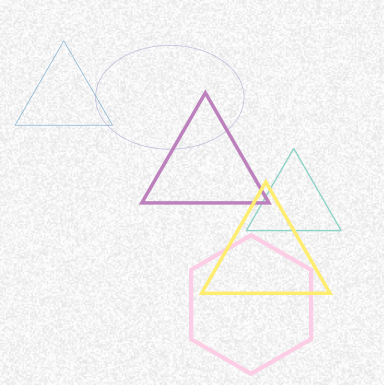[{"shape": "triangle", "thickness": 1, "radius": 0.71, "center": [0.763, 0.472]}, {"shape": "oval", "thickness": 0.5, "radius": 0.96, "center": [0.441, 0.747]}, {"shape": "triangle", "thickness": 0.5, "radius": 0.73, "center": [0.166, 0.748]}, {"shape": "hexagon", "thickness": 3, "radius": 0.9, "center": [0.652, 0.209]}, {"shape": "triangle", "thickness": 2.5, "radius": 0.95, "center": [0.533, 0.568]}, {"shape": "triangle", "thickness": 2.5, "radius": 0.96, "center": [0.69, 0.335]}]